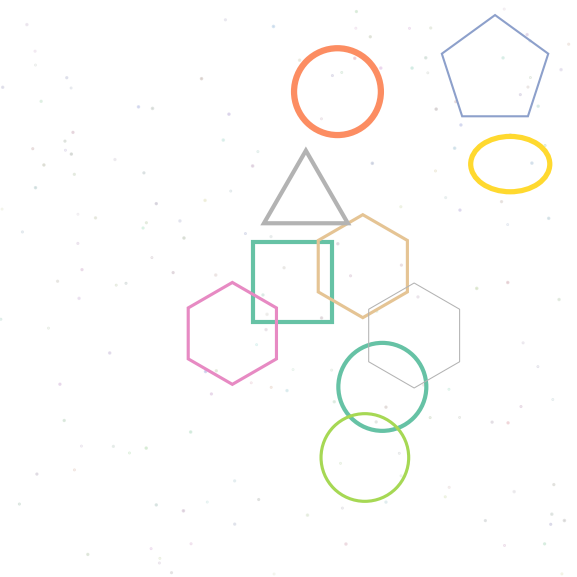[{"shape": "circle", "thickness": 2, "radius": 0.38, "center": [0.662, 0.329]}, {"shape": "square", "thickness": 2, "radius": 0.34, "center": [0.506, 0.511]}, {"shape": "circle", "thickness": 3, "radius": 0.38, "center": [0.584, 0.84]}, {"shape": "pentagon", "thickness": 1, "radius": 0.48, "center": [0.857, 0.876]}, {"shape": "hexagon", "thickness": 1.5, "radius": 0.44, "center": [0.402, 0.422]}, {"shape": "circle", "thickness": 1.5, "radius": 0.38, "center": [0.632, 0.207]}, {"shape": "oval", "thickness": 2.5, "radius": 0.34, "center": [0.884, 0.715]}, {"shape": "hexagon", "thickness": 1.5, "radius": 0.45, "center": [0.628, 0.538]}, {"shape": "triangle", "thickness": 2, "radius": 0.42, "center": [0.53, 0.654]}, {"shape": "hexagon", "thickness": 0.5, "radius": 0.45, "center": [0.717, 0.418]}]